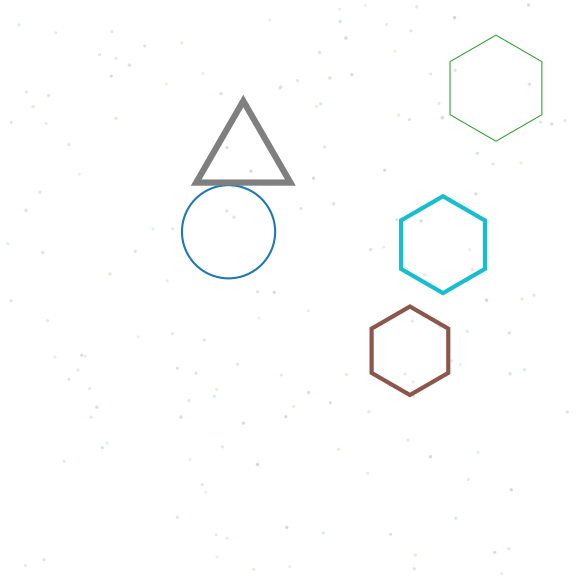[{"shape": "circle", "thickness": 1, "radius": 0.4, "center": [0.396, 0.598]}, {"shape": "hexagon", "thickness": 0.5, "radius": 0.46, "center": [0.859, 0.846]}, {"shape": "hexagon", "thickness": 2, "radius": 0.38, "center": [0.71, 0.392]}, {"shape": "triangle", "thickness": 3, "radius": 0.47, "center": [0.421, 0.73]}, {"shape": "hexagon", "thickness": 2, "radius": 0.42, "center": [0.767, 0.575]}]